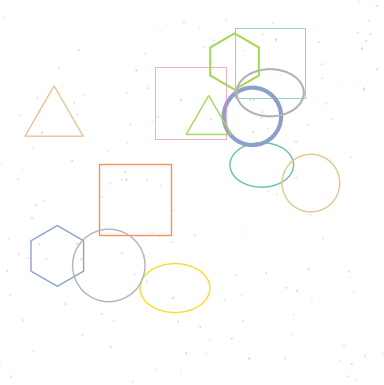[{"shape": "square", "thickness": 0.5, "radius": 0.46, "center": [0.702, 0.837]}, {"shape": "oval", "thickness": 1, "radius": 0.41, "center": [0.68, 0.572]}, {"shape": "square", "thickness": 1, "radius": 0.47, "center": [0.35, 0.482]}, {"shape": "circle", "thickness": 3, "radius": 0.37, "center": [0.656, 0.698]}, {"shape": "hexagon", "thickness": 1, "radius": 0.39, "center": [0.149, 0.335]}, {"shape": "square", "thickness": 0.5, "radius": 0.46, "center": [0.495, 0.733]}, {"shape": "hexagon", "thickness": 1.5, "radius": 0.36, "center": [0.609, 0.84]}, {"shape": "triangle", "thickness": 1, "radius": 0.34, "center": [0.542, 0.684]}, {"shape": "oval", "thickness": 1, "radius": 0.45, "center": [0.454, 0.252]}, {"shape": "circle", "thickness": 1, "radius": 0.37, "center": [0.807, 0.524]}, {"shape": "triangle", "thickness": 1, "radius": 0.44, "center": [0.14, 0.69]}, {"shape": "oval", "thickness": 1.5, "radius": 0.44, "center": [0.702, 0.759]}, {"shape": "circle", "thickness": 1, "radius": 0.47, "center": [0.283, 0.31]}]